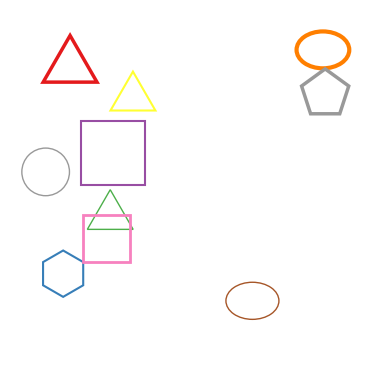[{"shape": "triangle", "thickness": 2.5, "radius": 0.4, "center": [0.182, 0.827]}, {"shape": "hexagon", "thickness": 1.5, "radius": 0.3, "center": [0.164, 0.289]}, {"shape": "triangle", "thickness": 1, "radius": 0.34, "center": [0.286, 0.439]}, {"shape": "square", "thickness": 1.5, "radius": 0.41, "center": [0.294, 0.603]}, {"shape": "oval", "thickness": 3, "radius": 0.34, "center": [0.839, 0.87]}, {"shape": "triangle", "thickness": 1.5, "radius": 0.34, "center": [0.345, 0.747]}, {"shape": "oval", "thickness": 1, "radius": 0.34, "center": [0.656, 0.219]}, {"shape": "square", "thickness": 2, "radius": 0.31, "center": [0.277, 0.38]}, {"shape": "pentagon", "thickness": 2.5, "radius": 0.32, "center": [0.845, 0.757]}, {"shape": "circle", "thickness": 1, "radius": 0.31, "center": [0.119, 0.554]}]